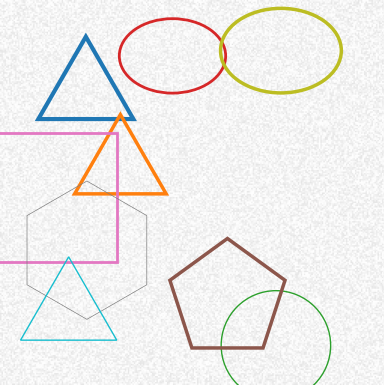[{"shape": "triangle", "thickness": 3, "radius": 0.71, "center": [0.223, 0.762]}, {"shape": "triangle", "thickness": 2.5, "radius": 0.69, "center": [0.313, 0.565]}, {"shape": "circle", "thickness": 1, "radius": 0.71, "center": [0.717, 0.103]}, {"shape": "oval", "thickness": 2, "radius": 0.69, "center": [0.448, 0.855]}, {"shape": "pentagon", "thickness": 2.5, "radius": 0.79, "center": [0.591, 0.223]}, {"shape": "square", "thickness": 2, "radius": 0.83, "center": [0.137, 0.487]}, {"shape": "hexagon", "thickness": 0.5, "radius": 0.9, "center": [0.226, 0.35]}, {"shape": "oval", "thickness": 2.5, "radius": 0.78, "center": [0.73, 0.868]}, {"shape": "triangle", "thickness": 1, "radius": 0.72, "center": [0.178, 0.189]}]